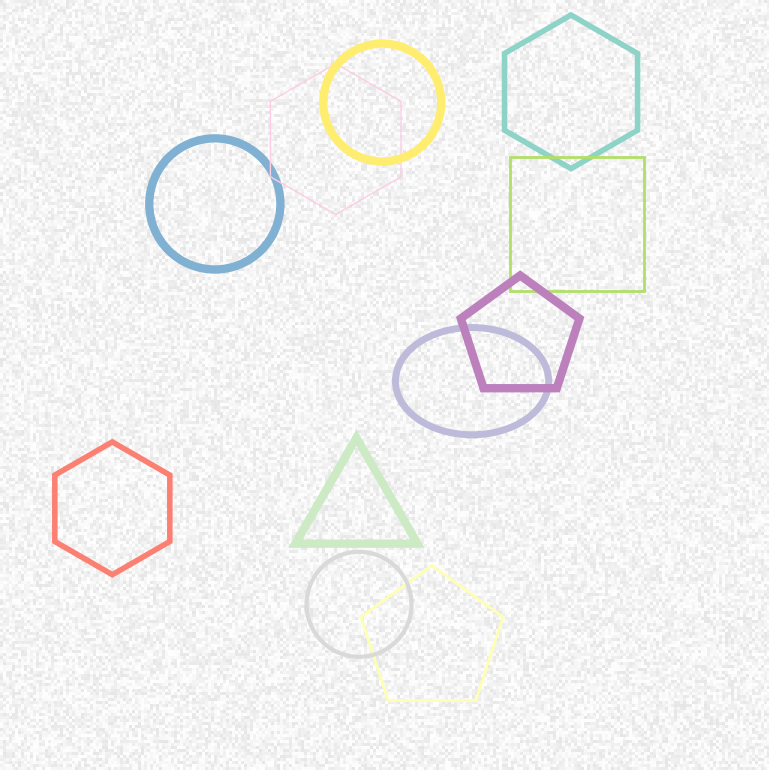[{"shape": "hexagon", "thickness": 2, "radius": 0.5, "center": [0.742, 0.881]}, {"shape": "pentagon", "thickness": 1, "radius": 0.48, "center": [0.561, 0.169]}, {"shape": "oval", "thickness": 2.5, "radius": 0.5, "center": [0.613, 0.505]}, {"shape": "hexagon", "thickness": 2, "radius": 0.43, "center": [0.146, 0.34]}, {"shape": "circle", "thickness": 3, "radius": 0.43, "center": [0.279, 0.735]}, {"shape": "square", "thickness": 1, "radius": 0.43, "center": [0.75, 0.709]}, {"shape": "hexagon", "thickness": 0.5, "radius": 0.49, "center": [0.436, 0.819]}, {"shape": "circle", "thickness": 1.5, "radius": 0.34, "center": [0.466, 0.215]}, {"shape": "pentagon", "thickness": 3, "radius": 0.4, "center": [0.676, 0.561]}, {"shape": "triangle", "thickness": 3, "radius": 0.46, "center": [0.463, 0.34]}, {"shape": "circle", "thickness": 3, "radius": 0.38, "center": [0.496, 0.867]}]